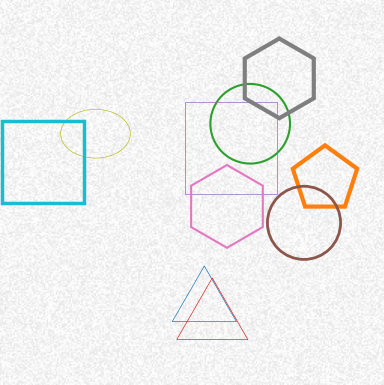[{"shape": "triangle", "thickness": 0.5, "radius": 0.48, "center": [0.531, 0.213]}, {"shape": "pentagon", "thickness": 3, "radius": 0.44, "center": [0.844, 0.535]}, {"shape": "circle", "thickness": 1.5, "radius": 0.52, "center": [0.65, 0.679]}, {"shape": "triangle", "thickness": 0.5, "radius": 0.53, "center": [0.551, 0.171]}, {"shape": "square", "thickness": 0.5, "radius": 0.6, "center": [0.599, 0.615]}, {"shape": "circle", "thickness": 2, "radius": 0.47, "center": [0.79, 0.421]}, {"shape": "hexagon", "thickness": 1.5, "radius": 0.54, "center": [0.589, 0.464]}, {"shape": "hexagon", "thickness": 3, "radius": 0.52, "center": [0.725, 0.796]}, {"shape": "oval", "thickness": 0.5, "radius": 0.45, "center": [0.248, 0.653]}, {"shape": "square", "thickness": 2.5, "radius": 0.53, "center": [0.112, 0.579]}]